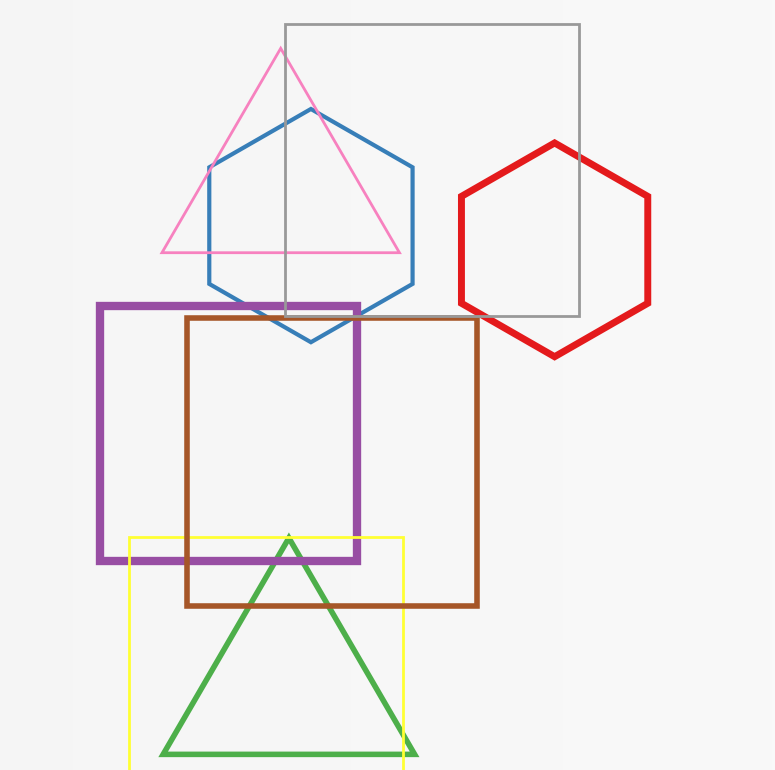[{"shape": "hexagon", "thickness": 2.5, "radius": 0.69, "center": [0.716, 0.676]}, {"shape": "hexagon", "thickness": 1.5, "radius": 0.76, "center": [0.401, 0.707]}, {"shape": "triangle", "thickness": 2, "radius": 0.94, "center": [0.373, 0.114]}, {"shape": "square", "thickness": 3, "radius": 0.83, "center": [0.295, 0.436]}, {"shape": "square", "thickness": 1, "radius": 0.88, "center": [0.344, 0.125]}, {"shape": "square", "thickness": 2, "radius": 0.93, "center": [0.428, 0.4]}, {"shape": "triangle", "thickness": 1, "radius": 0.88, "center": [0.362, 0.76]}, {"shape": "square", "thickness": 1, "radius": 0.95, "center": [0.558, 0.779]}]